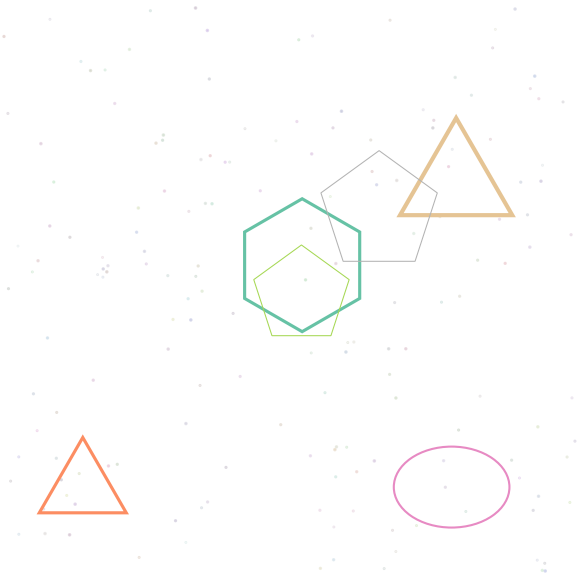[{"shape": "hexagon", "thickness": 1.5, "radius": 0.58, "center": [0.523, 0.54]}, {"shape": "triangle", "thickness": 1.5, "radius": 0.43, "center": [0.143, 0.155]}, {"shape": "oval", "thickness": 1, "radius": 0.5, "center": [0.782, 0.156]}, {"shape": "pentagon", "thickness": 0.5, "radius": 0.43, "center": [0.522, 0.488]}, {"shape": "triangle", "thickness": 2, "radius": 0.56, "center": [0.79, 0.683]}, {"shape": "pentagon", "thickness": 0.5, "radius": 0.53, "center": [0.656, 0.632]}]